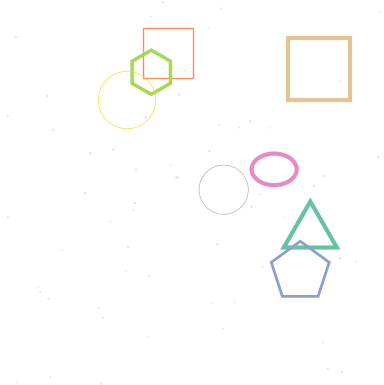[{"shape": "triangle", "thickness": 3, "radius": 0.4, "center": [0.806, 0.397]}, {"shape": "square", "thickness": 1, "radius": 0.33, "center": [0.435, 0.862]}, {"shape": "pentagon", "thickness": 2, "radius": 0.4, "center": [0.78, 0.294]}, {"shape": "oval", "thickness": 3, "radius": 0.29, "center": [0.712, 0.56]}, {"shape": "hexagon", "thickness": 2.5, "radius": 0.29, "center": [0.393, 0.812]}, {"shape": "circle", "thickness": 0.5, "radius": 0.37, "center": [0.33, 0.74]}, {"shape": "square", "thickness": 3, "radius": 0.4, "center": [0.828, 0.821]}, {"shape": "circle", "thickness": 0.5, "radius": 0.32, "center": [0.581, 0.507]}]